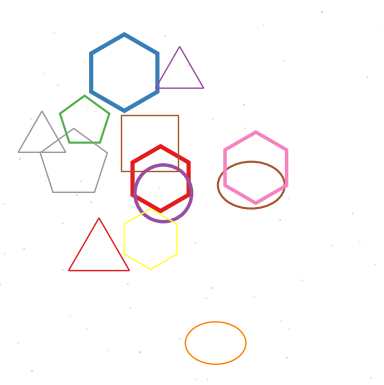[{"shape": "triangle", "thickness": 1, "radius": 0.46, "center": [0.257, 0.343]}, {"shape": "hexagon", "thickness": 3, "radius": 0.42, "center": [0.417, 0.536]}, {"shape": "hexagon", "thickness": 3, "radius": 0.5, "center": [0.323, 0.811]}, {"shape": "pentagon", "thickness": 1.5, "radius": 0.34, "center": [0.22, 0.684]}, {"shape": "circle", "thickness": 2.5, "radius": 0.37, "center": [0.424, 0.498]}, {"shape": "triangle", "thickness": 1, "radius": 0.36, "center": [0.467, 0.807]}, {"shape": "oval", "thickness": 1, "radius": 0.39, "center": [0.56, 0.109]}, {"shape": "hexagon", "thickness": 1, "radius": 0.39, "center": [0.391, 0.379]}, {"shape": "square", "thickness": 1, "radius": 0.37, "center": [0.389, 0.629]}, {"shape": "oval", "thickness": 1.5, "radius": 0.43, "center": [0.653, 0.519]}, {"shape": "hexagon", "thickness": 2.5, "radius": 0.46, "center": [0.664, 0.565]}, {"shape": "triangle", "thickness": 1, "radius": 0.36, "center": [0.109, 0.64]}, {"shape": "pentagon", "thickness": 1, "radius": 0.46, "center": [0.192, 0.575]}]